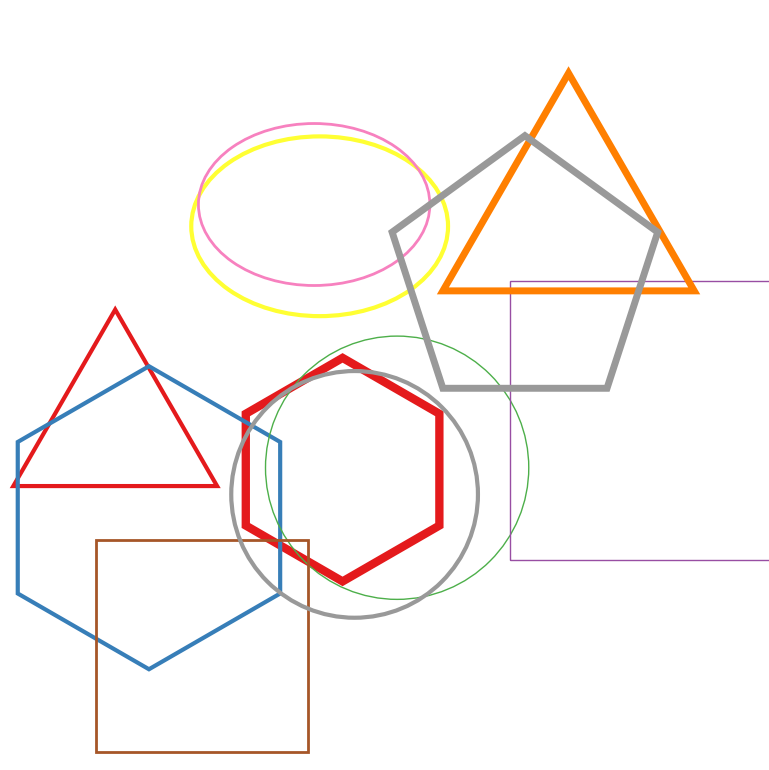[{"shape": "triangle", "thickness": 1.5, "radius": 0.76, "center": [0.15, 0.445]}, {"shape": "hexagon", "thickness": 3, "radius": 0.73, "center": [0.445, 0.39]}, {"shape": "hexagon", "thickness": 1.5, "radius": 0.98, "center": [0.193, 0.328]}, {"shape": "circle", "thickness": 0.5, "radius": 0.85, "center": [0.516, 0.393]}, {"shape": "square", "thickness": 0.5, "radius": 0.91, "center": [0.843, 0.454]}, {"shape": "triangle", "thickness": 2.5, "radius": 0.94, "center": [0.738, 0.716]}, {"shape": "oval", "thickness": 1.5, "radius": 0.83, "center": [0.415, 0.706]}, {"shape": "square", "thickness": 1, "radius": 0.69, "center": [0.262, 0.161]}, {"shape": "oval", "thickness": 1, "radius": 0.75, "center": [0.408, 0.734]}, {"shape": "pentagon", "thickness": 2.5, "radius": 0.91, "center": [0.682, 0.642]}, {"shape": "circle", "thickness": 1.5, "radius": 0.8, "center": [0.461, 0.358]}]